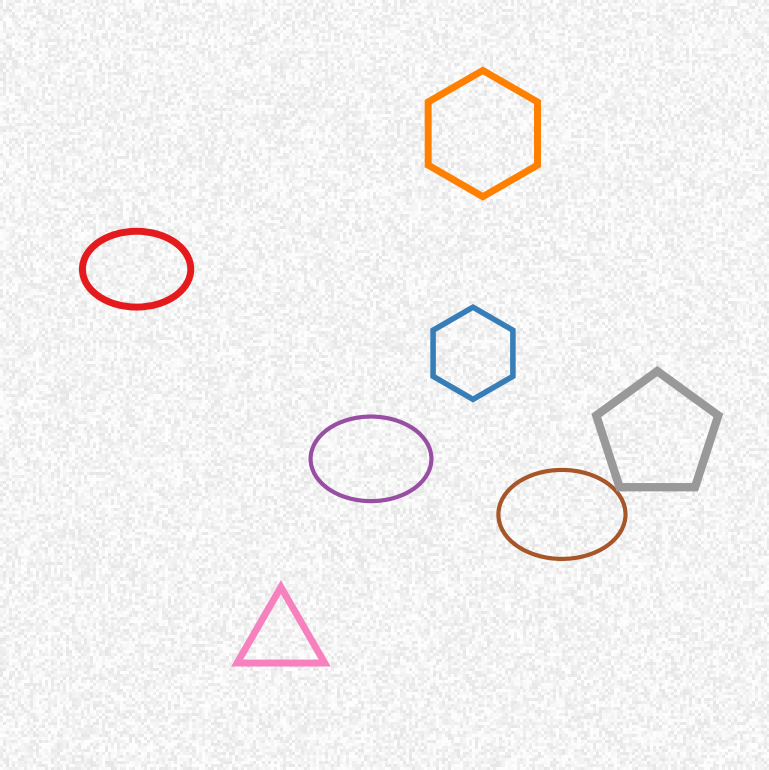[{"shape": "oval", "thickness": 2.5, "radius": 0.35, "center": [0.177, 0.65]}, {"shape": "hexagon", "thickness": 2, "radius": 0.3, "center": [0.614, 0.541]}, {"shape": "oval", "thickness": 1.5, "radius": 0.39, "center": [0.482, 0.404]}, {"shape": "hexagon", "thickness": 2.5, "radius": 0.41, "center": [0.627, 0.827]}, {"shape": "oval", "thickness": 1.5, "radius": 0.41, "center": [0.73, 0.332]}, {"shape": "triangle", "thickness": 2.5, "radius": 0.33, "center": [0.365, 0.172]}, {"shape": "pentagon", "thickness": 3, "radius": 0.42, "center": [0.854, 0.435]}]